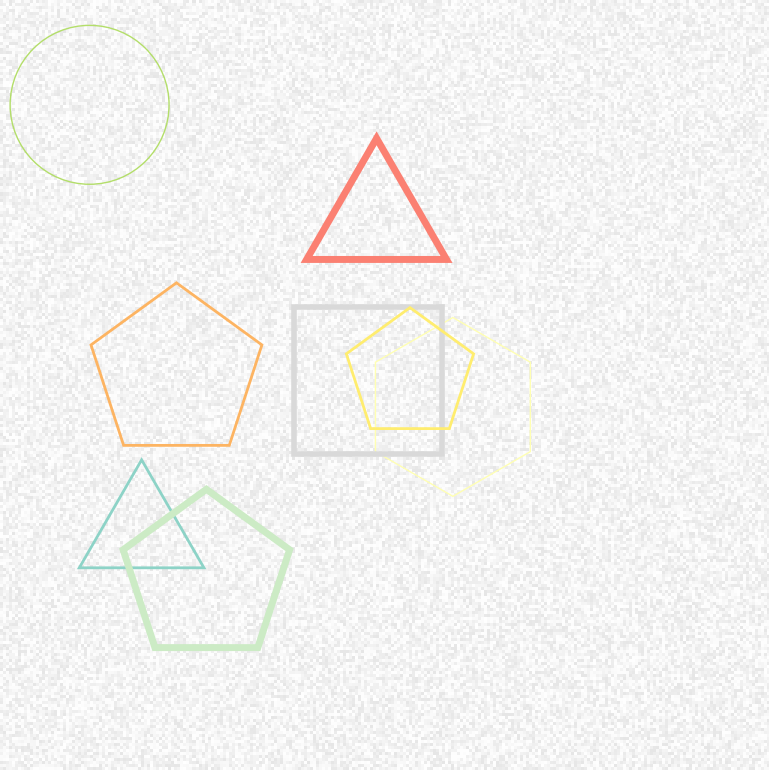[{"shape": "triangle", "thickness": 1, "radius": 0.47, "center": [0.184, 0.309]}, {"shape": "hexagon", "thickness": 0.5, "radius": 0.58, "center": [0.588, 0.472]}, {"shape": "triangle", "thickness": 2.5, "radius": 0.52, "center": [0.489, 0.715]}, {"shape": "pentagon", "thickness": 1, "radius": 0.58, "center": [0.229, 0.516]}, {"shape": "circle", "thickness": 0.5, "radius": 0.52, "center": [0.116, 0.864]}, {"shape": "square", "thickness": 2, "radius": 0.48, "center": [0.477, 0.506]}, {"shape": "pentagon", "thickness": 2.5, "radius": 0.57, "center": [0.268, 0.251]}, {"shape": "pentagon", "thickness": 1, "radius": 0.43, "center": [0.532, 0.514]}]